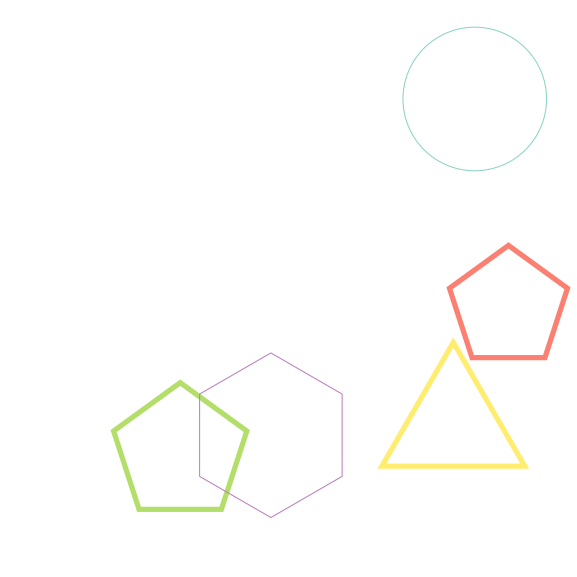[{"shape": "circle", "thickness": 0.5, "radius": 0.62, "center": [0.822, 0.828]}, {"shape": "pentagon", "thickness": 2.5, "radius": 0.54, "center": [0.88, 0.467]}, {"shape": "pentagon", "thickness": 2.5, "radius": 0.61, "center": [0.312, 0.215]}, {"shape": "hexagon", "thickness": 0.5, "radius": 0.71, "center": [0.469, 0.245]}, {"shape": "triangle", "thickness": 2.5, "radius": 0.71, "center": [0.785, 0.263]}]